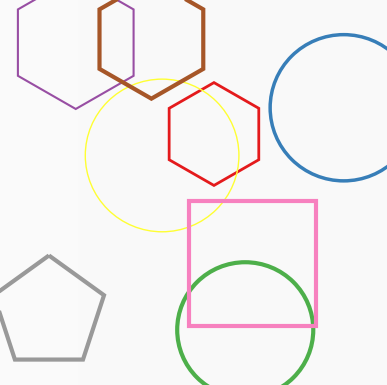[{"shape": "hexagon", "thickness": 2, "radius": 0.67, "center": [0.552, 0.652]}, {"shape": "circle", "thickness": 2.5, "radius": 0.95, "center": [0.887, 0.72]}, {"shape": "circle", "thickness": 3, "radius": 0.88, "center": [0.633, 0.143]}, {"shape": "hexagon", "thickness": 1.5, "radius": 0.86, "center": [0.195, 0.889]}, {"shape": "circle", "thickness": 1, "radius": 0.99, "center": [0.418, 0.596]}, {"shape": "hexagon", "thickness": 3, "radius": 0.77, "center": [0.391, 0.898]}, {"shape": "square", "thickness": 3, "radius": 0.82, "center": [0.652, 0.316]}, {"shape": "pentagon", "thickness": 3, "radius": 0.75, "center": [0.126, 0.187]}]